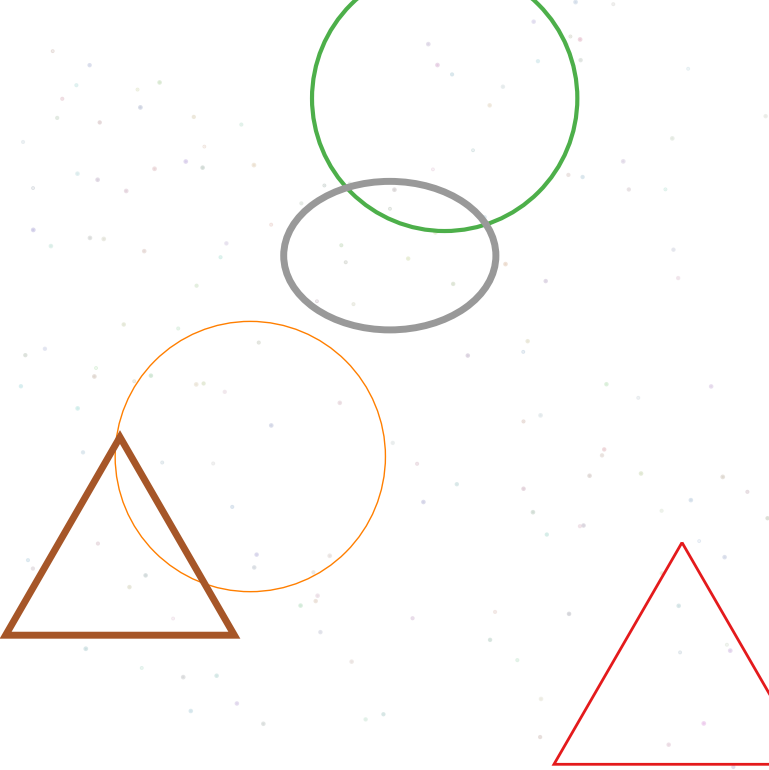[{"shape": "triangle", "thickness": 1, "radius": 0.96, "center": [0.886, 0.103]}, {"shape": "circle", "thickness": 1.5, "radius": 0.86, "center": [0.577, 0.872]}, {"shape": "circle", "thickness": 0.5, "radius": 0.88, "center": [0.325, 0.407]}, {"shape": "triangle", "thickness": 2.5, "radius": 0.86, "center": [0.156, 0.261]}, {"shape": "oval", "thickness": 2.5, "radius": 0.69, "center": [0.506, 0.668]}]